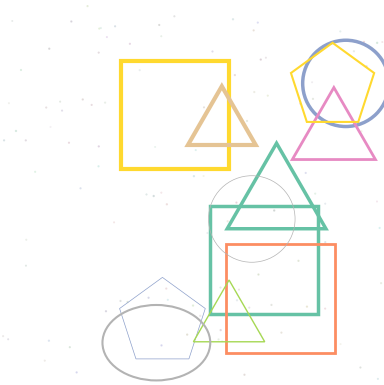[{"shape": "square", "thickness": 2.5, "radius": 0.7, "center": [0.685, 0.324]}, {"shape": "triangle", "thickness": 2.5, "radius": 0.74, "center": [0.718, 0.48]}, {"shape": "square", "thickness": 2, "radius": 0.71, "center": [0.728, 0.225]}, {"shape": "circle", "thickness": 2.5, "radius": 0.56, "center": [0.898, 0.783]}, {"shape": "pentagon", "thickness": 0.5, "radius": 0.59, "center": [0.422, 0.162]}, {"shape": "triangle", "thickness": 2, "radius": 0.62, "center": [0.867, 0.648]}, {"shape": "triangle", "thickness": 1, "radius": 0.53, "center": [0.595, 0.166]}, {"shape": "square", "thickness": 3, "radius": 0.7, "center": [0.455, 0.702]}, {"shape": "pentagon", "thickness": 1.5, "radius": 0.57, "center": [0.864, 0.775]}, {"shape": "triangle", "thickness": 3, "radius": 0.51, "center": [0.576, 0.674]}, {"shape": "circle", "thickness": 0.5, "radius": 0.56, "center": [0.654, 0.431]}, {"shape": "oval", "thickness": 1.5, "radius": 0.7, "center": [0.406, 0.11]}]